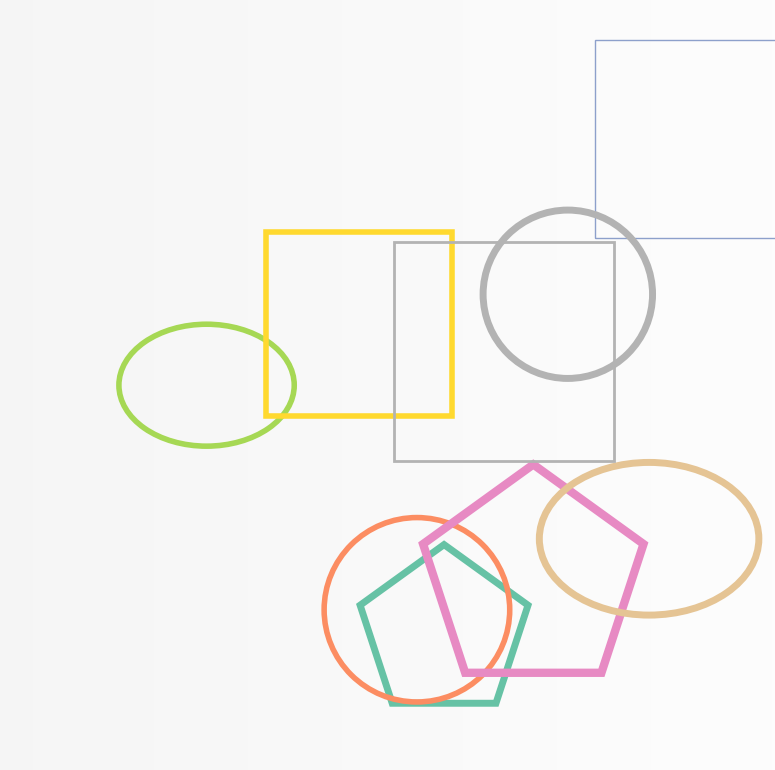[{"shape": "pentagon", "thickness": 2.5, "radius": 0.57, "center": [0.573, 0.179]}, {"shape": "circle", "thickness": 2, "radius": 0.6, "center": [0.538, 0.208]}, {"shape": "square", "thickness": 0.5, "radius": 0.64, "center": [0.896, 0.819]}, {"shape": "pentagon", "thickness": 3, "radius": 0.75, "center": [0.688, 0.247]}, {"shape": "oval", "thickness": 2, "radius": 0.57, "center": [0.267, 0.5]}, {"shape": "square", "thickness": 2, "radius": 0.6, "center": [0.463, 0.579]}, {"shape": "oval", "thickness": 2.5, "radius": 0.71, "center": [0.838, 0.3]}, {"shape": "square", "thickness": 1, "radius": 0.71, "center": [0.65, 0.543]}, {"shape": "circle", "thickness": 2.5, "radius": 0.55, "center": [0.733, 0.618]}]